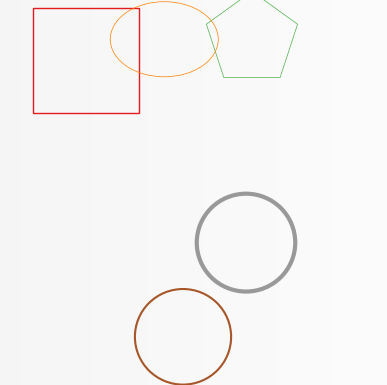[{"shape": "square", "thickness": 1, "radius": 0.68, "center": [0.222, 0.843]}, {"shape": "pentagon", "thickness": 0.5, "radius": 0.62, "center": [0.65, 0.899]}, {"shape": "oval", "thickness": 0.5, "radius": 0.7, "center": [0.424, 0.898]}, {"shape": "circle", "thickness": 1.5, "radius": 0.62, "center": [0.472, 0.125]}, {"shape": "circle", "thickness": 3, "radius": 0.64, "center": [0.635, 0.37]}]